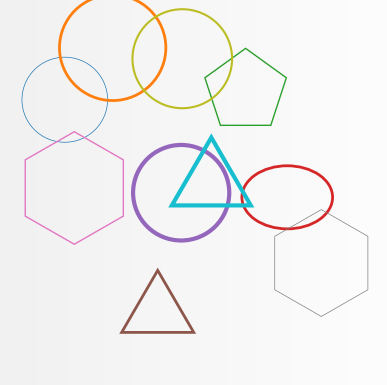[{"shape": "circle", "thickness": 0.5, "radius": 0.55, "center": [0.167, 0.741]}, {"shape": "circle", "thickness": 2, "radius": 0.69, "center": [0.291, 0.876]}, {"shape": "pentagon", "thickness": 1, "radius": 0.55, "center": [0.634, 0.764]}, {"shape": "oval", "thickness": 2, "radius": 0.59, "center": [0.741, 0.488]}, {"shape": "circle", "thickness": 3, "radius": 0.62, "center": [0.468, 0.499]}, {"shape": "triangle", "thickness": 2, "radius": 0.54, "center": [0.407, 0.19]}, {"shape": "hexagon", "thickness": 1, "radius": 0.73, "center": [0.192, 0.512]}, {"shape": "hexagon", "thickness": 0.5, "radius": 0.69, "center": [0.829, 0.317]}, {"shape": "circle", "thickness": 1.5, "radius": 0.64, "center": [0.47, 0.847]}, {"shape": "triangle", "thickness": 3, "radius": 0.59, "center": [0.545, 0.525]}]